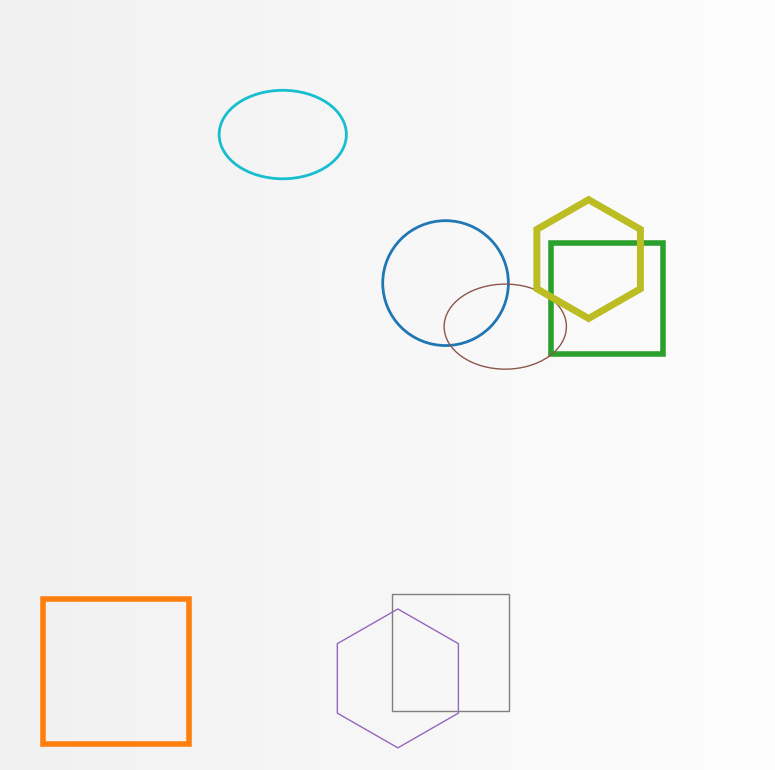[{"shape": "circle", "thickness": 1, "radius": 0.41, "center": [0.575, 0.632]}, {"shape": "square", "thickness": 2, "radius": 0.47, "center": [0.149, 0.128]}, {"shape": "square", "thickness": 2, "radius": 0.36, "center": [0.783, 0.613]}, {"shape": "hexagon", "thickness": 0.5, "radius": 0.45, "center": [0.513, 0.119]}, {"shape": "oval", "thickness": 0.5, "radius": 0.39, "center": [0.652, 0.576]}, {"shape": "square", "thickness": 0.5, "radius": 0.38, "center": [0.582, 0.153]}, {"shape": "hexagon", "thickness": 2.5, "radius": 0.39, "center": [0.76, 0.664]}, {"shape": "oval", "thickness": 1, "radius": 0.41, "center": [0.365, 0.825]}]